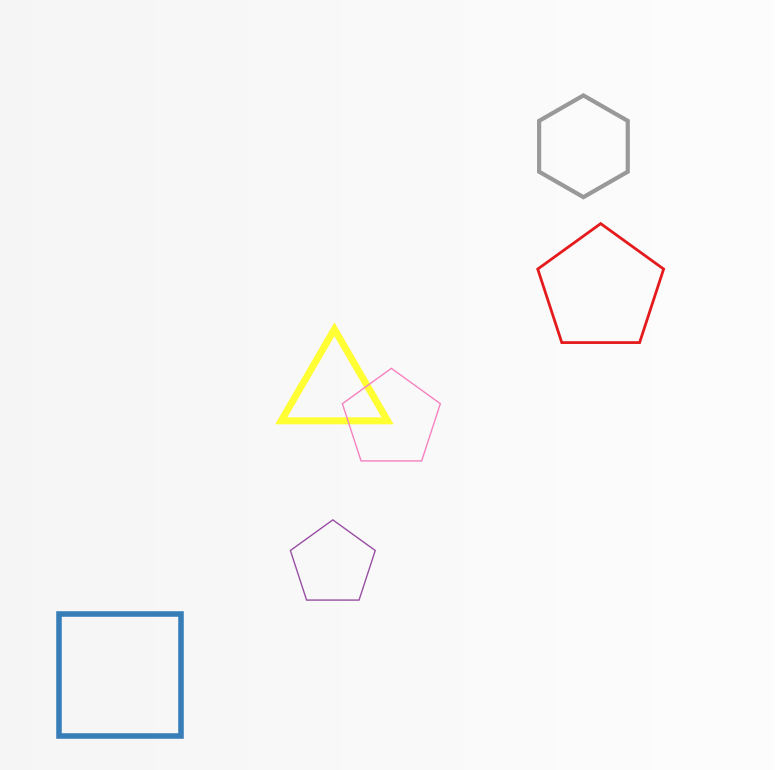[{"shape": "pentagon", "thickness": 1, "radius": 0.43, "center": [0.775, 0.624]}, {"shape": "square", "thickness": 2, "radius": 0.39, "center": [0.155, 0.123]}, {"shape": "pentagon", "thickness": 0.5, "radius": 0.29, "center": [0.429, 0.267]}, {"shape": "triangle", "thickness": 2.5, "radius": 0.4, "center": [0.431, 0.493]}, {"shape": "pentagon", "thickness": 0.5, "radius": 0.33, "center": [0.505, 0.455]}, {"shape": "hexagon", "thickness": 1.5, "radius": 0.33, "center": [0.753, 0.81]}]